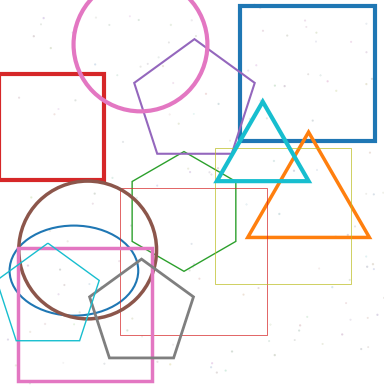[{"shape": "oval", "thickness": 1.5, "radius": 0.84, "center": [0.192, 0.297]}, {"shape": "square", "thickness": 3, "radius": 0.88, "center": [0.799, 0.809]}, {"shape": "triangle", "thickness": 2.5, "radius": 0.91, "center": [0.801, 0.474]}, {"shape": "hexagon", "thickness": 1, "radius": 0.78, "center": [0.478, 0.451]}, {"shape": "square", "thickness": 3, "radius": 0.68, "center": [0.134, 0.67]}, {"shape": "square", "thickness": 0.5, "radius": 0.96, "center": [0.503, 0.32]}, {"shape": "pentagon", "thickness": 1.5, "radius": 0.82, "center": [0.505, 0.734]}, {"shape": "circle", "thickness": 2.5, "radius": 0.89, "center": [0.228, 0.351]}, {"shape": "square", "thickness": 2.5, "radius": 0.87, "center": [0.221, 0.183]}, {"shape": "circle", "thickness": 3, "radius": 0.87, "center": [0.365, 0.885]}, {"shape": "pentagon", "thickness": 2, "radius": 0.71, "center": [0.368, 0.185]}, {"shape": "square", "thickness": 0.5, "radius": 0.88, "center": [0.736, 0.439]}, {"shape": "pentagon", "thickness": 1, "radius": 0.7, "center": [0.124, 0.228]}, {"shape": "triangle", "thickness": 3, "radius": 0.69, "center": [0.682, 0.598]}]